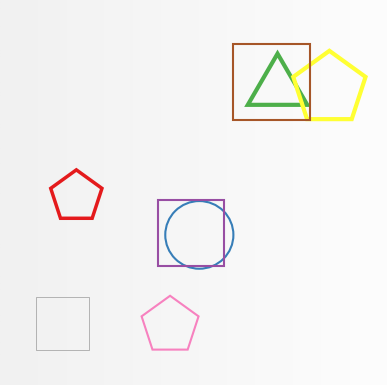[{"shape": "pentagon", "thickness": 2.5, "radius": 0.35, "center": [0.197, 0.489]}, {"shape": "circle", "thickness": 1.5, "radius": 0.44, "center": [0.514, 0.39]}, {"shape": "triangle", "thickness": 3, "radius": 0.44, "center": [0.716, 0.772]}, {"shape": "square", "thickness": 1.5, "radius": 0.43, "center": [0.493, 0.396]}, {"shape": "pentagon", "thickness": 3, "radius": 0.49, "center": [0.85, 0.77]}, {"shape": "square", "thickness": 1.5, "radius": 0.49, "center": [0.701, 0.787]}, {"shape": "pentagon", "thickness": 1.5, "radius": 0.39, "center": [0.439, 0.154]}, {"shape": "square", "thickness": 0.5, "radius": 0.34, "center": [0.162, 0.16]}]